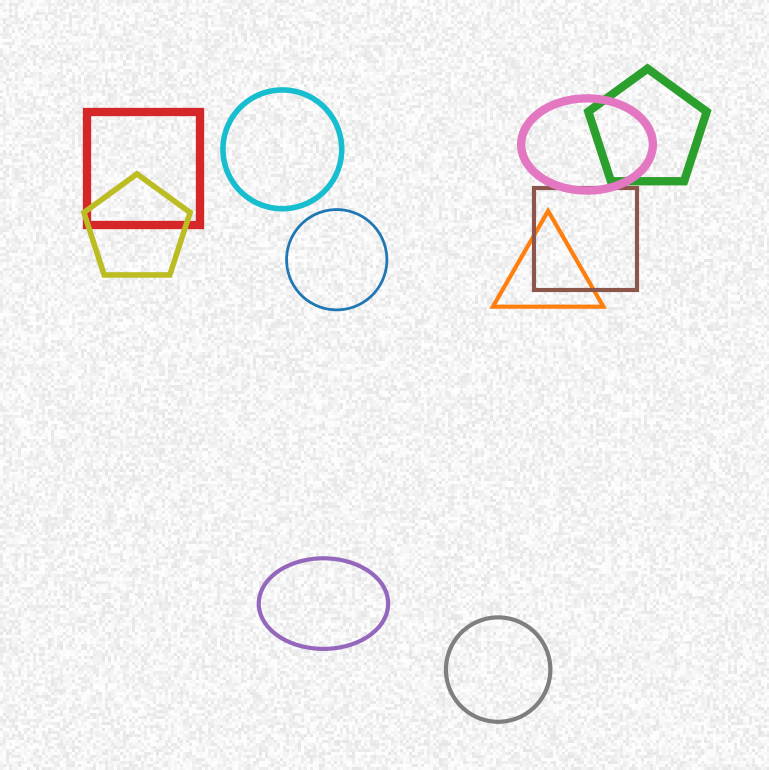[{"shape": "circle", "thickness": 1, "radius": 0.33, "center": [0.437, 0.663]}, {"shape": "triangle", "thickness": 1.5, "radius": 0.41, "center": [0.712, 0.643]}, {"shape": "pentagon", "thickness": 3, "radius": 0.4, "center": [0.841, 0.83]}, {"shape": "square", "thickness": 3, "radius": 0.37, "center": [0.187, 0.781]}, {"shape": "oval", "thickness": 1.5, "radius": 0.42, "center": [0.42, 0.216]}, {"shape": "square", "thickness": 1.5, "radius": 0.33, "center": [0.76, 0.69]}, {"shape": "oval", "thickness": 3, "radius": 0.43, "center": [0.762, 0.812]}, {"shape": "circle", "thickness": 1.5, "radius": 0.34, "center": [0.647, 0.13]}, {"shape": "pentagon", "thickness": 2, "radius": 0.36, "center": [0.178, 0.702]}, {"shape": "circle", "thickness": 2, "radius": 0.39, "center": [0.367, 0.806]}]